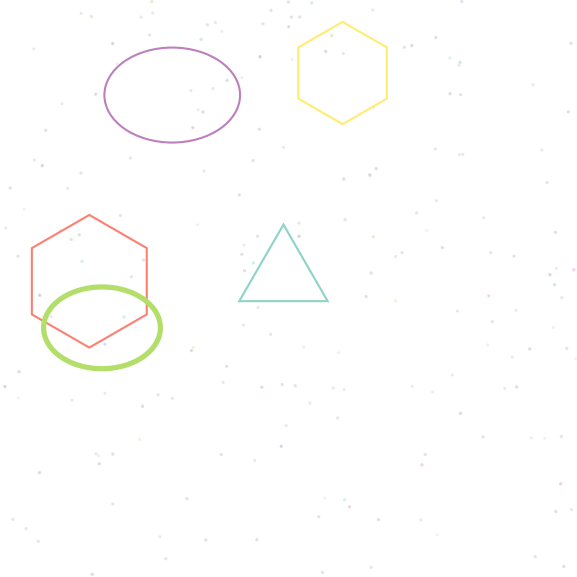[{"shape": "triangle", "thickness": 1, "radius": 0.44, "center": [0.491, 0.522]}, {"shape": "hexagon", "thickness": 1, "radius": 0.57, "center": [0.155, 0.512]}, {"shape": "oval", "thickness": 2.5, "radius": 0.51, "center": [0.177, 0.431]}, {"shape": "oval", "thickness": 1, "radius": 0.59, "center": [0.298, 0.835]}, {"shape": "hexagon", "thickness": 1, "radius": 0.44, "center": [0.593, 0.873]}]